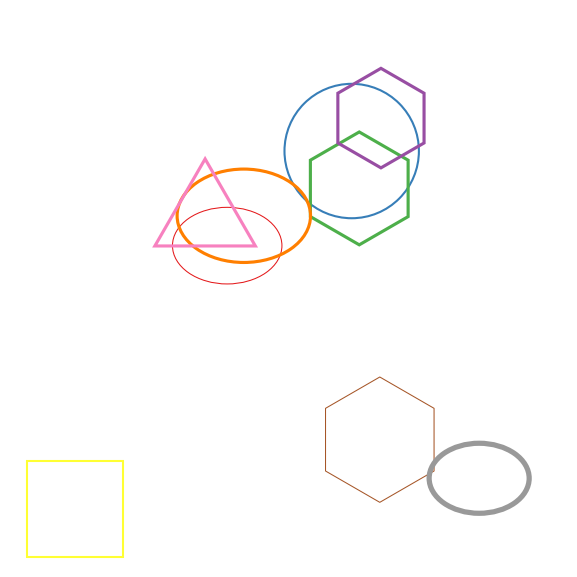[{"shape": "oval", "thickness": 0.5, "radius": 0.47, "center": [0.393, 0.574]}, {"shape": "circle", "thickness": 1, "radius": 0.58, "center": [0.609, 0.738]}, {"shape": "hexagon", "thickness": 1.5, "radius": 0.49, "center": [0.622, 0.673]}, {"shape": "hexagon", "thickness": 1.5, "radius": 0.43, "center": [0.66, 0.795]}, {"shape": "oval", "thickness": 1.5, "radius": 0.58, "center": [0.422, 0.626]}, {"shape": "square", "thickness": 1, "radius": 0.41, "center": [0.13, 0.118]}, {"shape": "hexagon", "thickness": 0.5, "radius": 0.54, "center": [0.658, 0.238]}, {"shape": "triangle", "thickness": 1.5, "radius": 0.5, "center": [0.355, 0.623]}, {"shape": "oval", "thickness": 2.5, "radius": 0.43, "center": [0.83, 0.171]}]